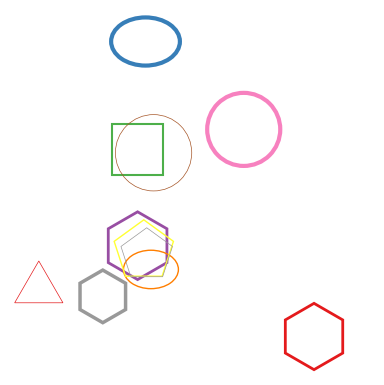[{"shape": "triangle", "thickness": 0.5, "radius": 0.36, "center": [0.101, 0.25]}, {"shape": "hexagon", "thickness": 2, "radius": 0.43, "center": [0.816, 0.126]}, {"shape": "oval", "thickness": 3, "radius": 0.45, "center": [0.378, 0.892]}, {"shape": "square", "thickness": 1.5, "radius": 0.33, "center": [0.357, 0.612]}, {"shape": "hexagon", "thickness": 2, "radius": 0.44, "center": [0.357, 0.362]}, {"shape": "oval", "thickness": 1, "radius": 0.36, "center": [0.392, 0.3]}, {"shape": "pentagon", "thickness": 1, "radius": 0.4, "center": [0.374, 0.348]}, {"shape": "circle", "thickness": 0.5, "radius": 0.5, "center": [0.399, 0.603]}, {"shape": "circle", "thickness": 3, "radius": 0.47, "center": [0.633, 0.664]}, {"shape": "hexagon", "thickness": 2.5, "radius": 0.34, "center": [0.267, 0.23]}, {"shape": "pentagon", "thickness": 0.5, "radius": 0.35, "center": [0.381, 0.338]}]